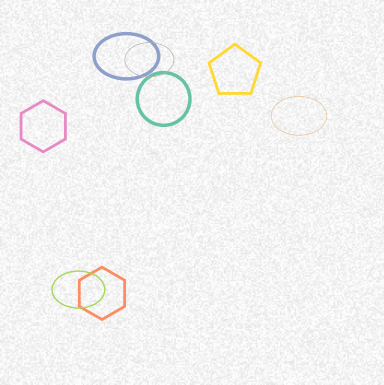[{"shape": "circle", "thickness": 2.5, "radius": 0.34, "center": [0.425, 0.743]}, {"shape": "hexagon", "thickness": 2, "radius": 0.34, "center": [0.265, 0.238]}, {"shape": "oval", "thickness": 2.5, "radius": 0.42, "center": [0.328, 0.854]}, {"shape": "hexagon", "thickness": 2, "radius": 0.33, "center": [0.112, 0.672]}, {"shape": "oval", "thickness": 1, "radius": 0.34, "center": [0.204, 0.248]}, {"shape": "pentagon", "thickness": 2, "radius": 0.35, "center": [0.61, 0.815]}, {"shape": "oval", "thickness": 0.5, "radius": 0.36, "center": [0.777, 0.699]}, {"shape": "oval", "thickness": 0.5, "radius": 0.32, "center": [0.388, 0.845]}]